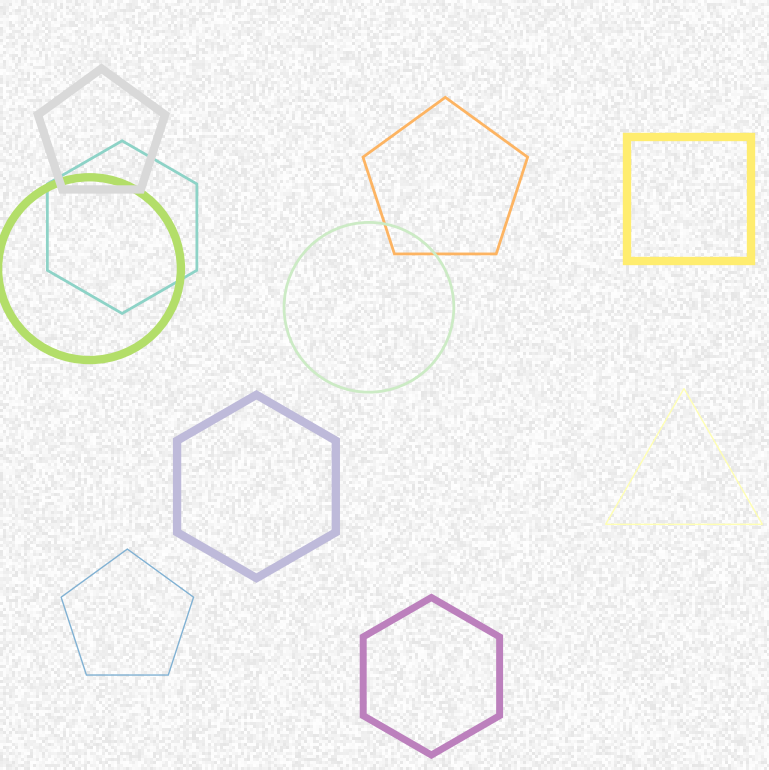[{"shape": "hexagon", "thickness": 1, "radius": 0.56, "center": [0.159, 0.705]}, {"shape": "triangle", "thickness": 0.5, "radius": 0.59, "center": [0.888, 0.378]}, {"shape": "hexagon", "thickness": 3, "radius": 0.6, "center": [0.333, 0.368]}, {"shape": "pentagon", "thickness": 0.5, "radius": 0.45, "center": [0.165, 0.196]}, {"shape": "pentagon", "thickness": 1, "radius": 0.56, "center": [0.578, 0.761]}, {"shape": "circle", "thickness": 3, "radius": 0.59, "center": [0.116, 0.651]}, {"shape": "pentagon", "thickness": 3, "radius": 0.43, "center": [0.132, 0.824]}, {"shape": "hexagon", "thickness": 2.5, "radius": 0.51, "center": [0.56, 0.122]}, {"shape": "circle", "thickness": 1, "radius": 0.55, "center": [0.479, 0.601]}, {"shape": "square", "thickness": 3, "radius": 0.4, "center": [0.895, 0.742]}]